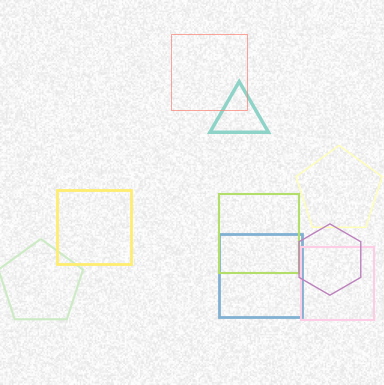[{"shape": "triangle", "thickness": 2.5, "radius": 0.44, "center": [0.621, 0.7]}, {"shape": "pentagon", "thickness": 1, "radius": 0.59, "center": [0.881, 0.505]}, {"shape": "square", "thickness": 0.5, "radius": 0.49, "center": [0.544, 0.813]}, {"shape": "square", "thickness": 2, "radius": 0.54, "center": [0.677, 0.285]}, {"shape": "square", "thickness": 1.5, "radius": 0.52, "center": [0.672, 0.394]}, {"shape": "square", "thickness": 1.5, "radius": 0.48, "center": [0.876, 0.264]}, {"shape": "hexagon", "thickness": 1, "radius": 0.46, "center": [0.857, 0.326]}, {"shape": "pentagon", "thickness": 1.5, "radius": 0.58, "center": [0.106, 0.264]}, {"shape": "square", "thickness": 2, "radius": 0.48, "center": [0.244, 0.41]}]